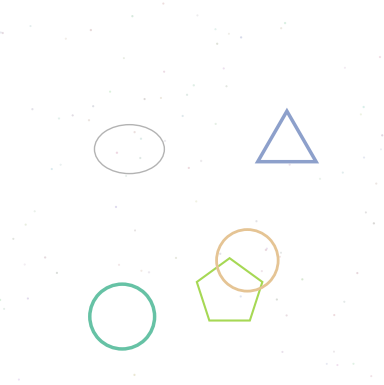[{"shape": "circle", "thickness": 2.5, "radius": 0.42, "center": [0.317, 0.178]}, {"shape": "triangle", "thickness": 2.5, "radius": 0.44, "center": [0.745, 0.624]}, {"shape": "pentagon", "thickness": 1.5, "radius": 0.45, "center": [0.596, 0.24]}, {"shape": "circle", "thickness": 2, "radius": 0.4, "center": [0.642, 0.324]}, {"shape": "oval", "thickness": 1, "radius": 0.45, "center": [0.336, 0.613]}]